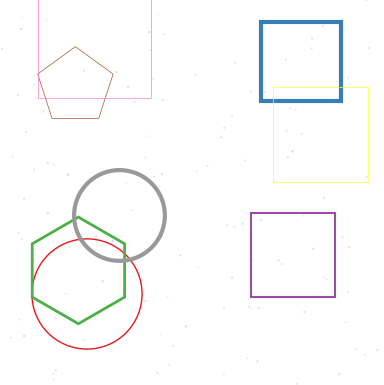[{"shape": "circle", "thickness": 1, "radius": 0.72, "center": [0.226, 0.236]}, {"shape": "square", "thickness": 3, "radius": 0.52, "center": [0.782, 0.841]}, {"shape": "hexagon", "thickness": 2, "radius": 0.69, "center": [0.204, 0.298]}, {"shape": "square", "thickness": 1.5, "radius": 0.54, "center": [0.762, 0.337]}, {"shape": "square", "thickness": 0.5, "radius": 0.61, "center": [0.832, 0.65]}, {"shape": "pentagon", "thickness": 0.5, "radius": 0.52, "center": [0.196, 0.776]}, {"shape": "square", "thickness": 0.5, "radius": 0.73, "center": [0.246, 0.893]}, {"shape": "circle", "thickness": 3, "radius": 0.59, "center": [0.31, 0.44]}]